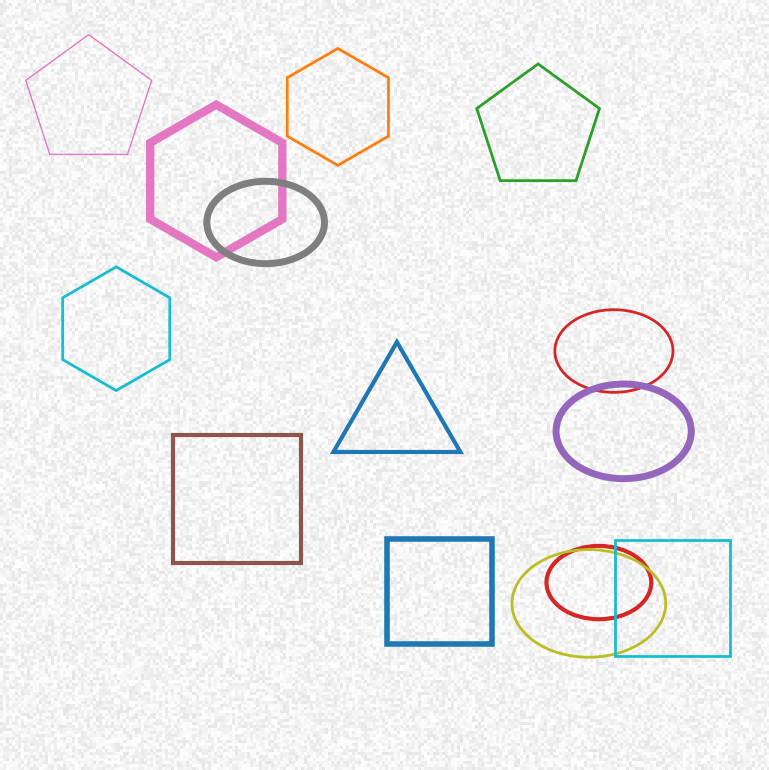[{"shape": "triangle", "thickness": 1.5, "radius": 0.48, "center": [0.515, 0.461]}, {"shape": "square", "thickness": 2, "radius": 0.34, "center": [0.571, 0.232]}, {"shape": "hexagon", "thickness": 1, "radius": 0.38, "center": [0.439, 0.861]}, {"shape": "pentagon", "thickness": 1, "radius": 0.42, "center": [0.699, 0.833]}, {"shape": "oval", "thickness": 1.5, "radius": 0.34, "center": [0.778, 0.243]}, {"shape": "oval", "thickness": 1, "radius": 0.38, "center": [0.797, 0.544]}, {"shape": "oval", "thickness": 2.5, "radius": 0.44, "center": [0.81, 0.44]}, {"shape": "square", "thickness": 1.5, "radius": 0.42, "center": [0.307, 0.352]}, {"shape": "pentagon", "thickness": 0.5, "radius": 0.43, "center": [0.115, 0.869]}, {"shape": "hexagon", "thickness": 3, "radius": 0.5, "center": [0.281, 0.765]}, {"shape": "oval", "thickness": 2.5, "radius": 0.38, "center": [0.345, 0.711]}, {"shape": "oval", "thickness": 1, "radius": 0.5, "center": [0.765, 0.216]}, {"shape": "hexagon", "thickness": 1, "radius": 0.4, "center": [0.151, 0.573]}, {"shape": "square", "thickness": 1, "radius": 0.38, "center": [0.873, 0.224]}]